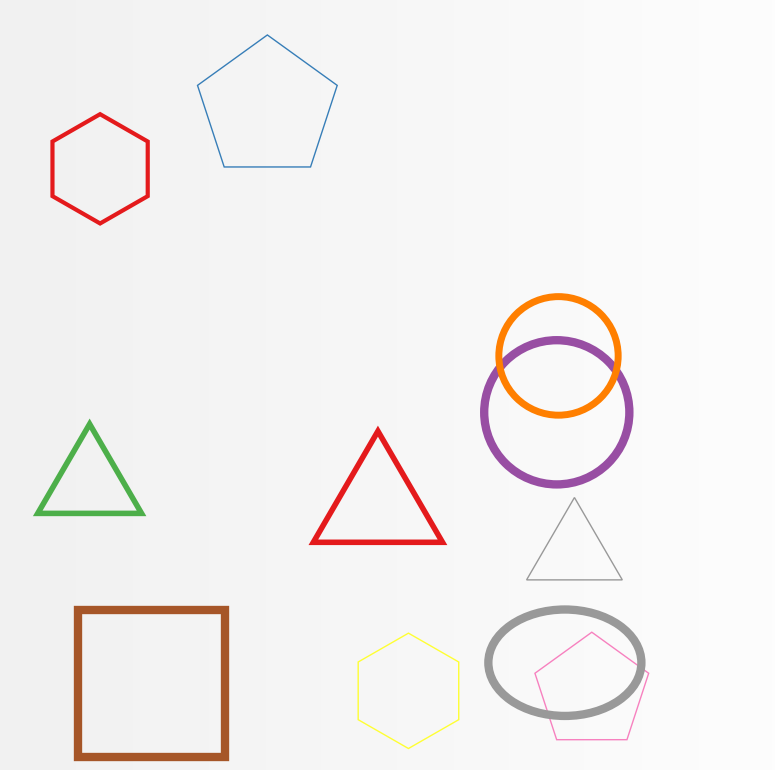[{"shape": "hexagon", "thickness": 1.5, "radius": 0.35, "center": [0.129, 0.781]}, {"shape": "triangle", "thickness": 2, "radius": 0.48, "center": [0.488, 0.344]}, {"shape": "pentagon", "thickness": 0.5, "radius": 0.47, "center": [0.345, 0.86]}, {"shape": "triangle", "thickness": 2, "radius": 0.39, "center": [0.116, 0.372]}, {"shape": "circle", "thickness": 3, "radius": 0.47, "center": [0.718, 0.465]}, {"shape": "circle", "thickness": 2.5, "radius": 0.38, "center": [0.721, 0.538]}, {"shape": "hexagon", "thickness": 0.5, "radius": 0.37, "center": [0.527, 0.103]}, {"shape": "square", "thickness": 3, "radius": 0.47, "center": [0.196, 0.112]}, {"shape": "pentagon", "thickness": 0.5, "radius": 0.39, "center": [0.764, 0.102]}, {"shape": "triangle", "thickness": 0.5, "radius": 0.36, "center": [0.741, 0.283]}, {"shape": "oval", "thickness": 3, "radius": 0.49, "center": [0.729, 0.139]}]